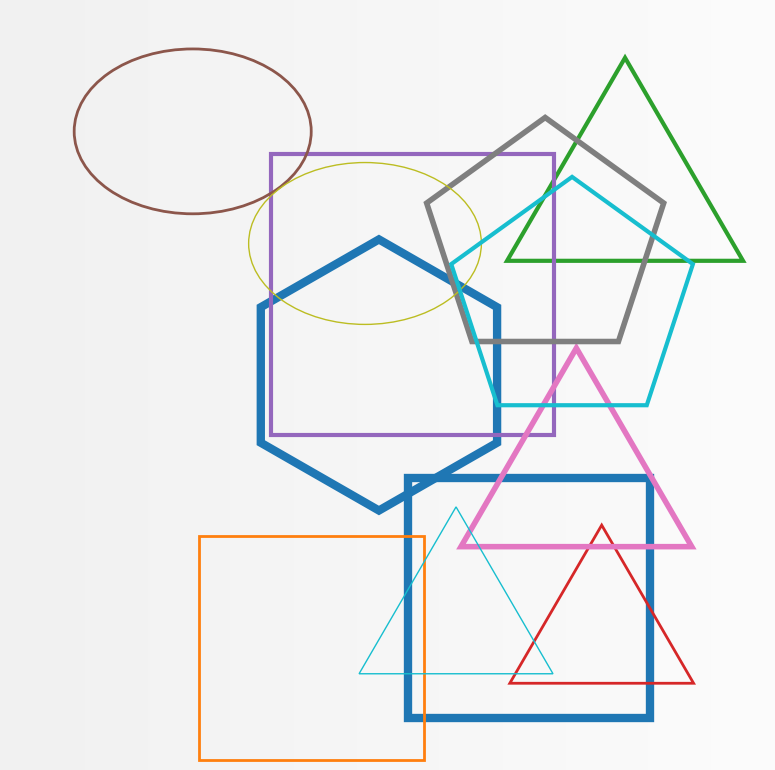[{"shape": "hexagon", "thickness": 3, "radius": 0.88, "center": [0.489, 0.513]}, {"shape": "square", "thickness": 3, "radius": 0.78, "center": [0.682, 0.223]}, {"shape": "square", "thickness": 1, "radius": 0.73, "center": [0.402, 0.158]}, {"shape": "triangle", "thickness": 1.5, "radius": 0.88, "center": [0.807, 0.749]}, {"shape": "triangle", "thickness": 1, "radius": 0.68, "center": [0.776, 0.181]}, {"shape": "square", "thickness": 1.5, "radius": 0.91, "center": [0.533, 0.617]}, {"shape": "oval", "thickness": 1, "radius": 0.76, "center": [0.249, 0.829]}, {"shape": "triangle", "thickness": 2, "radius": 0.86, "center": [0.744, 0.376]}, {"shape": "pentagon", "thickness": 2, "radius": 0.8, "center": [0.703, 0.687]}, {"shape": "oval", "thickness": 0.5, "radius": 0.75, "center": [0.471, 0.684]}, {"shape": "pentagon", "thickness": 1.5, "radius": 0.82, "center": [0.738, 0.606]}, {"shape": "triangle", "thickness": 0.5, "radius": 0.72, "center": [0.588, 0.197]}]